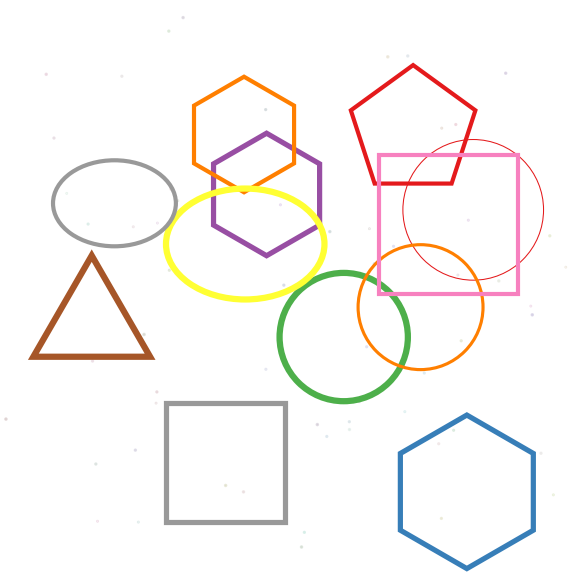[{"shape": "circle", "thickness": 0.5, "radius": 0.61, "center": [0.819, 0.636]}, {"shape": "pentagon", "thickness": 2, "radius": 0.57, "center": [0.715, 0.773]}, {"shape": "hexagon", "thickness": 2.5, "radius": 0.66, "center": [0.808, 0.147]}, {"shape": "circle", "thickness": 3, "radius": 0.56, "center": [0.595, 0.416]}, {"shape": "hexagon", "thickness": 2.5, "radius": 0.53, "center": [0.462, 0.662]}, {"shape": "circle", "thickness": 1.5, "radius": 0.54, "center": [0.728, 0.467]}, {"shape": "hexagon", "thickness": 2, "radius": 0.5, "center": [0.423, 0.766]}, {"shape": "oval", "thickness": 3, "radius": 0.69, "center": [0.425, 0.577]}, {"shape": "triangle", "thickness": 3, "radius": 0.58, "center": [0.159, 0.44]}, {"shape": "square", "thickness": 2, "radius": 0.6, "center": [0.777, 0.611]}, {"shape": "square", "thickness": 2.5, "radius": 0.52, "center": [0.391, 0.199]}, {"shape": "oval", "thickness": 2, "radius": 0.53, "center": [0.198, 0.647]}]